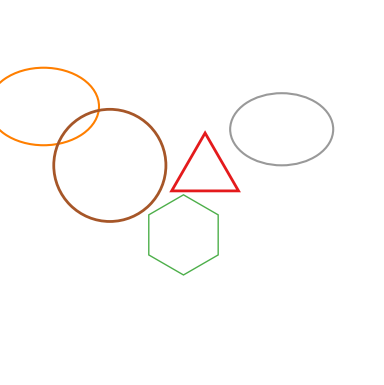[{"shape": "triangle", "thickness": 2, "radius": 0.5, "center": [0.533, 0.554]}, {"shape": "hexagon", "thickness": 1, "radius": 0.52, "center": [0.477, 0.39]}, {"shape": "oval", "thickness": 1.5, "radius": 0.72, "center": [0.113, 0.723]}, {"shape": "circle", "thickness": 2, "radius": 0.73, "center": [0.285, 0.57]}, {"shape": "oval", "thickness": 1.5, "radius": 0.67, "center": [0.732, 0.664]}]